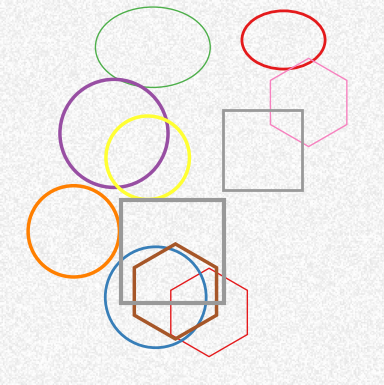[{"shape": "hexagon", "thickness": 1, "radius": 0.57, "center": [0.543, 0.188]}, {"shape": "oval", "thickness": 2, "radius": 0.54, "center": [0.736, 0.896]}, {"shape": "circle", "thickness": 2, "radius": 0.66, "center": [0.404, 0.228]}, {"shape": "oval", "thickness": 1, "radius": 0.75, "center": [0.397, 0.877]}, {"shape": "circle", "thickness": 2.5, "radius": 0.7, "center": [0.296, 0.654]}, {"shape": "circle", "thickness": 2.5, "radius": 0.59, "center": [0.192, 0.399]}, {"shape": "circle", "thickness": 2.5, "radius": 0.54, "center": [0.384, 0.59]}, {"shape": "hexagon", "thickness": 2.5, "radius": 0.62, "center": [0.456, 0.243]}, {"shape": "hexagon", "thickness": 1, "radius": 0.57, "center": [0.802, 0.734]}, {"shape": "square", "thickness": 2, "radius": 0.52, "center": [0.682, 0.61]}, {"shape": "square", "thickness": 3, "radius": 0.67, "center": [0.448, 0.347]}]